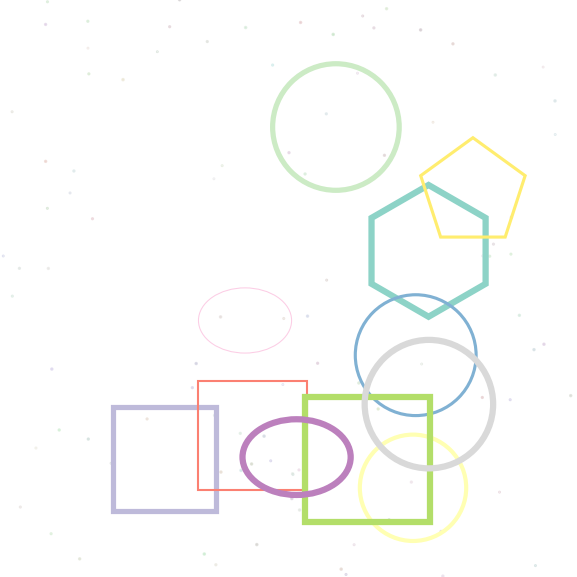[{"shape": "hexagon", "thickness": 3, "radius": 0.57, "center": [0.742, 0.565]}, {"shape": "circle", "thickness": 2, "radius": 0.46, "center": [0.715, 0.154]}, {"shape": "square", "thickness": 2.5, "radius": 0.45, "center": [0.285, 0.204]}, {"shape": "square", "thickness": 1, "radius": 0.47, "center": [0.437, 0.245]}, {"shape": "circle", "thickness": 1.5, "radius": 0.52, "center": [0.72, 0.384]}, {"shape": "square", "thickness": 3, "radius": 0.54, "center": [0.636, 0.203]}, {"shape": "oval", "thickness": 0.5, "radius": 0.4, "center": [0.424, 0.444]}, {"shape": "circle", "thickness": 3, "radius": 0.56, "center": [0.743, 0.299]}, {"shape": "oval", "thickness": 3, "radius": 0.47, "center": [0.514, 0.208]}, {"shape": "circle", "thickness": 2.5, "radius": 0.55, "center": [0.582, 0.779]}, {"shape": "pentagon", "thickness": 1.5, "radius": 0.48, "center": [0.819, 0.666]}]